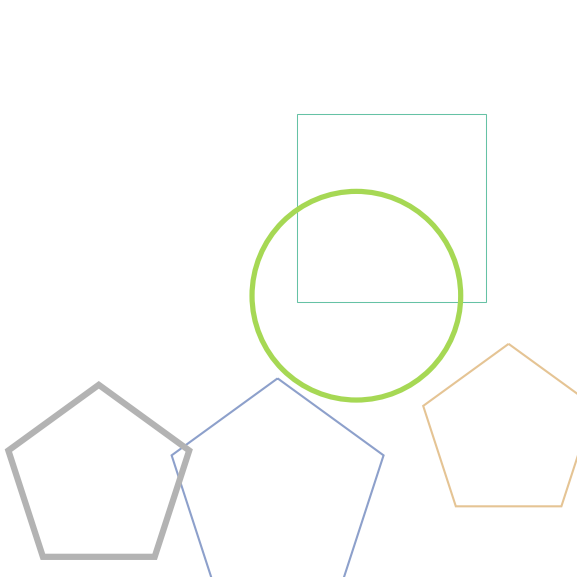[{"shape": "square", "thickness": 0.5, "radius": 0.82, "center": [0.678, 0.639]}, {"shape": "pentagon", "thickness": 1, "radius": 0.96, "center": [0.481, 0.151]}, {"shape": "circle", "thickness": 2.5, "radius": 0.9, "center": [0.617, 0.487]}, {"shape": "pentagon", "thickness": 1, "radius": 0.78, "center": [0.881, 0.248]}, {"shape": "pentagon", "thickness": 3, "radius": 0.82, "center": [0.171, 0.168]}]